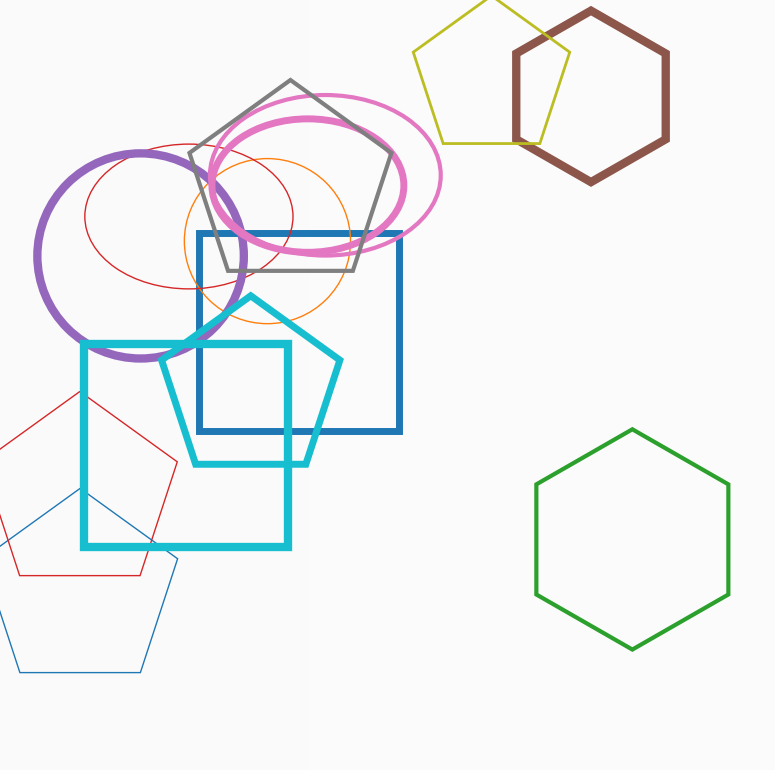[{"shape": "square", "thickness": 2.5, "radius": 0.64, "center": [0.386, 0.569]}, {"shape": "pentagon", "thickness": 0.5, "radius": 0.66, "center": [0.103, 0.233]}, {"shape": "circle", "thickness": 0.5, "radius": 0.54, "center": [0.345, 0.687]}, {"shape": "hexagon", "thickness": 1.5, "radius": 0.72, "center": [0.816, 0.299]}, {"shape": "pentagon", "thickness": 0.5, "radius": 0.66, "center": [0.103, 0.359]}, {"shape": "oval", "thickness": 0.5, "radius": 0.67, "center": [0.244, 0.719]}, {"shape": "circle", "thickness": 3, "radius": 0.67, "center": [0.181, 0.668]}, {"shape": "hexagon", "thickness": 3, "radius": 0.56, "center": [0.763, 0.875]}, {"shape": "oval", "thickness": 2.5, "radius": 0.62, "center": [0.397, 0.759]}, {"shape": "oval", "thickness": 1.5, "radius": 0.74, "center": [0.42, 0.772]}, {"shape": "pentagon", "thickness": 1.5, "radius": 0.68, "center": [0.375, 0.759]}, {"shape": "pentagon", "thickness": 1, "radius": 0.53, "center": [0.634, 0.899]}, {"shape": "square", "thickness": 3, "radius": 0.66, "center": [0.24, 0.422]}, {"shape": "pentagon", "thickness": 2.5, "radius": 0.6, "center": [0.324, 0.495]}]